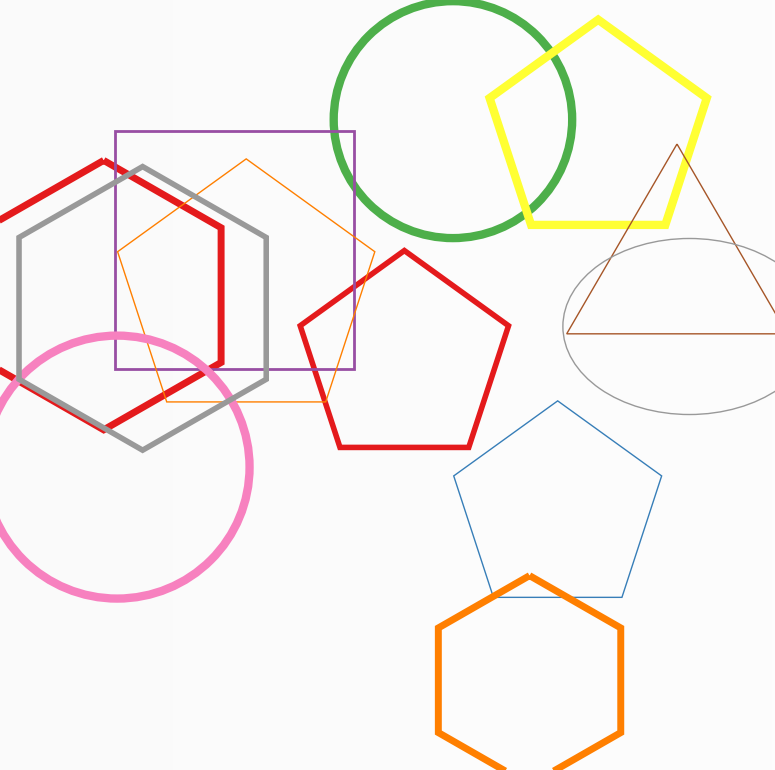[{"shape": "pentagon", "thickness": 2, "radius": 0.71, "center": [0.522, 0.533]}, {"shape": "hexagon", "thickness": 2.5, "radius": 0.87, "center": [0.134, 0.617]}, {"shape": "pentagon", "thickness": 0.5, "radius": 0.71, "center": [0.72, 0.338]}, {"shape": "circle", "thickness": 3, "radius": 0.77, "center": [0.584, 0.845]}, {"shape": "square", "thickness": 1, "radius": 0.77, "center": [0.303, 0.675]}, {"shape": "pentagon", "thickness": 0.5, "radius": 0.87, "center": [0.318, 0.619]}, {"shape": "hexagon", "thickness": 2.5, "radius": 0.68, "center": [0.683, 0.117]}, {"shape": "pentagon", "thickness": 3, "radius": 0.74, "center": [0.772, 0.827]}, {"shape": "triangle", "thickness": 0.5, "radius": 0.82, "center": [0.874, 0.649]}, {"shape": "circle", "thickness": 3, "radius": 0.85, "center": [0.151, 0.393]}, {"shape": "oval", "thickness": 0.5, "radius": 0.82, "center": [0.89, 0.576]}, {"shape": "hexagon", "thickness": 2, "radius": 0.92, "center": [0.184, 0.6]}]